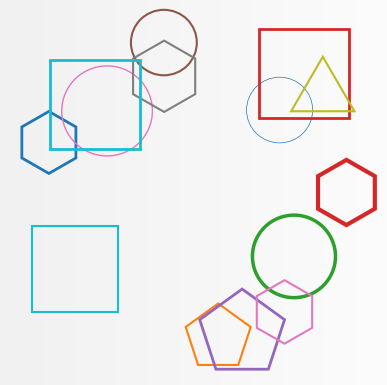[{"shape": "circle", "thickness": 0.5, "radius": 0.43, "center": [0.722, 0.714]}, {"shape": "hexagon", "thickness": 2, "radius": 0.4, "center": [0.126, 0.63]}, {"shape": "pentagon", "thickness": 1.5, "radius": 0.44, "center": [0.563, 0.123]}, {"shape": "circle", "thickness": 2.5, "radius": 0.54, "center": [0.759, 0.334]}, {"shape": "square", "thickness": 2, "radius": 0.58, "center": [0.785, 0.81]}, {"shape": "hexagon", "thickness": 3, "radius": 0.42, "center": [0.894, 0.5]}, {"shape": "pentagon", "thickness": 2, "radius": 0.58, "center": [0.625, 0.134]}, {"shape": "circle", "thickness": 1.5, "radius": 0.43, "center": [0.423, 0.889]}, {"shape": "hexagon", "thickness": 1.5, "radius": 0.41, "center": [0.734, 0.19]}, {"shape": "circle", "thickness": 1, "radius": 0.58, "center": [0.276, 0.712]}, {"shape": "hexagon", "thickness": 1.5, "radius": 0.46, "center": [0.424, 0.802]}, {"shape": "triangle", "thickness": 1.5, "radius": 0.47, "center": [0.833, 0.758]}, {"shape": "square", "thickness": 2, "radius": 0.58, "center": [0.245, 0.728]}, {"shape": "square", "thickness": 1.5, "radius": 0.56, "center": [0.193, 0.301]}]